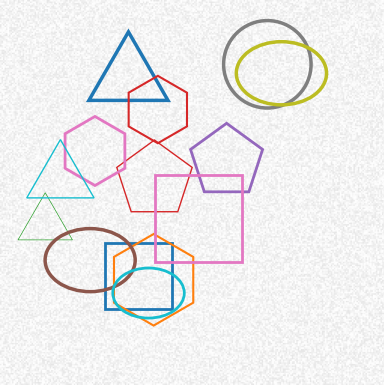[{"shape": "square", "thickness": 2, "radius": 0.43, "center": [0.36, 0.283]}, {"shape": "triangle", "thickness": 2.5, "radius": 0.59, "center": [0.334, 0.799]}, {"shape": "hexagon", "thickness": 1.5, "radius": 0.59, "center": [0.399, 0.273]}, {"shape": "triangle", "thickness": 0.5, "radius": 0.41, "center": [0.117, 0.418]}, {"shape": "hexagon", "thickness": 1.5, "radius": 0.44, "center": [0.41, 0.715]}, {"shape": "pentagon", "thickness": 1, "radius": 0.51, "center": [0.401, 0.533]}, {"shape": "pentagon", "thickness": 2, "radius": 0.49, "center": [0.589, 0.581]}, {"shape": "oval", "thickness": 2.5, "radius": 0.59, "center": [0.234, 0.324]}, {"shape": "square", "thickness": 2, "radius": 0.57, "center": [0.516, 0.433]}, {"shape": "hexagon", "thickness": 2, "radius": 0.45, "center": [0.247, 0.608]}, {"shape": "circle", "thickness": 2.5, "radius": 0.57, "center": [0.694, 0.833]}, {"shape": "oval", "thickness": 2.5, "radius": 0.59, "center": [0.731, 0.81]}, {"shape": "oval", "thickness": 2, "radius": 0.46, "center": [0.386, 0.239]}, {"shape": "triangle", "thickness": 1, "radius": 0.5, "center": [0.157, 0.536]}]